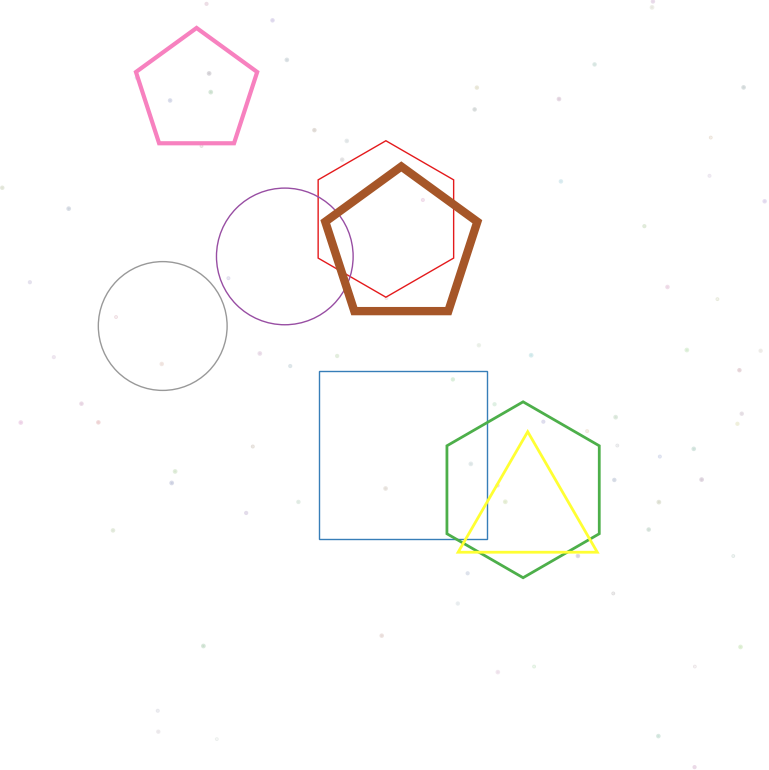[{"shape": "hexagon", "thickness": 0.5, "radius": 0.51, "center": [0.501, 0.716]}, {"shape": "square", "thickness": 0.5, "radius": 0.55, "center": [0.523, 0.409]}, {"shape": "hexagon", "thickness": 1, "radius": 0.57, "center": [0.679, 0.364]}, {"shape": "circle", "thickness": 0.5, "radius": 0.44, "center": [0.37, 0.667]}, {"shape": "triangle", "thickness": 1, "radius": 0.52, "center": [0.685, 0.335]}, {"shape": "pentagon", "thickness": 3, "radius": 0.52, "center": [0.521, 0.68]}, {"shape": "pentagon", "thickness": 1.5, "radius": 0.41, "center": [0.255, 0.881]}, {"shape": "circle", "thickness": 0.5, "radius": 0.42, "center": [0.211, 0.577]}]